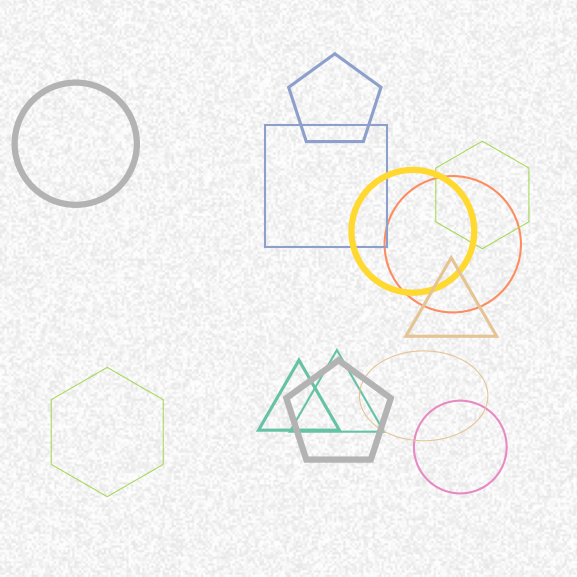[{"shape": "triangle", "thickness": 1.5, "radius": 0.4, "center": [0.518, 0.295]}, {"shape": "triangle", "thickness": 1, "radius": 0.47, "center": [0.583, 0.299]}, {"shape": "circle", "thickness": 1, "radius": 0.59, "center": [0.784, 0.576]}, {"shape": "pentagon", "thickness": 1.5, "radius": 0.42, "center": [0.58, 0.822]}, {"shape": "square", "thickness": 1, "radius": 0.53, "center": [0.564, 0.677]}, {"shape": "circle", "thickness": 1, "radius": 0.4, "center": [0.797, 0.225]}, {"shape": "hexagon", "thickness": 0.5, "radius": 0.47, "center": [0.835, 0.662]}, {"shape": "hexagon", "thickness": 0.5, "radius": 0.56, "center": [0.186, 0.251]}, {"shape": "circle", "thickness": 3, "radius": 0.53, "center": [0.715, 0.599]}, {"shape": "triangle", "thickness": 1.5, "radius": 0.45, "center": [0.781, 0.462]}, {"shape": "oval", "thickness": 0.5, "radius": 0.56, "center": [0.734, 0.314]}, {"shape": "circle", "thickness": 3, "radius": 0.53, "center": [0.131, 0.75]}, {"shape": "pentagon", "thickness": 3, "radius": 0.48, "center": [0.586, 0.28]}]